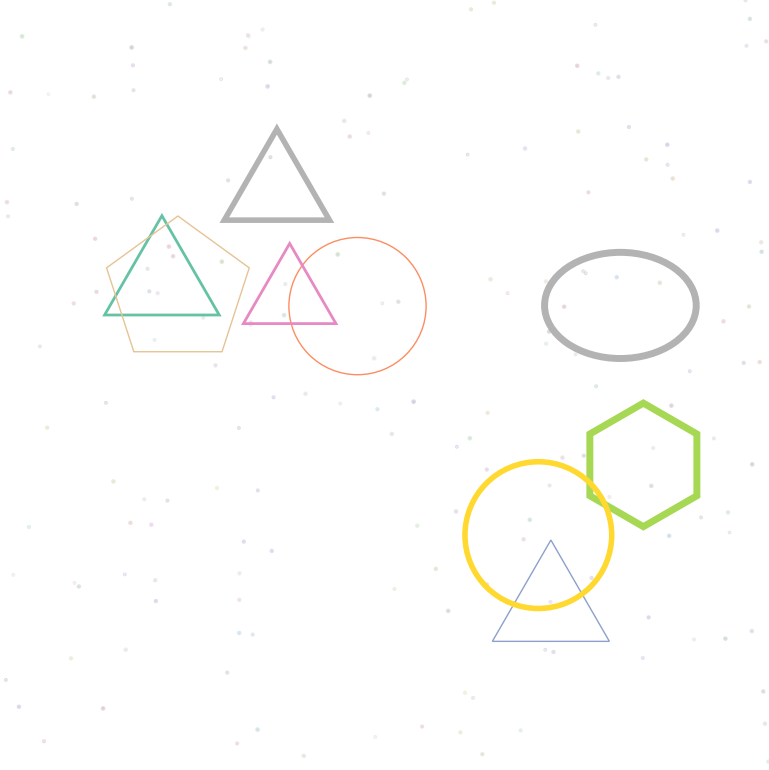[{"shape": "triangle", "thickness": 1, "radius": 0.43, "center": [0.21, 0.634]}, {"shape": "circle", "thickness": 0.5, "radius": 0.45, "center": [0.464, 0.602]}, {"shape": "triangle", "thickness": 0.5, "radius": 0.44, "center": [0.715, 0.211]}, {"shape": "triangle", "thickness": 1, "radius": 0.35, "center": [0.376, 0.614]}, {"shape": "hexagon", "thickness": 2.5, "radius": 0.4, "center": [0.836, 0.396]}, {"shape": "circle", "thickness": 2, "radius": 0.48, "center": [0.699, 0.305]}, {"shape": "pentagon", "thickness": 0.5, "radius": 0.49, "center": [0.231, 0.622]}, {"shape": "triangle", "thickness": 2, "radius": 0.39, "center": [0.36, 0.754]}, {"shape": "oval", "thickness": 2.5, "radius": 0.49, "center": [0.806, 0.603]}]